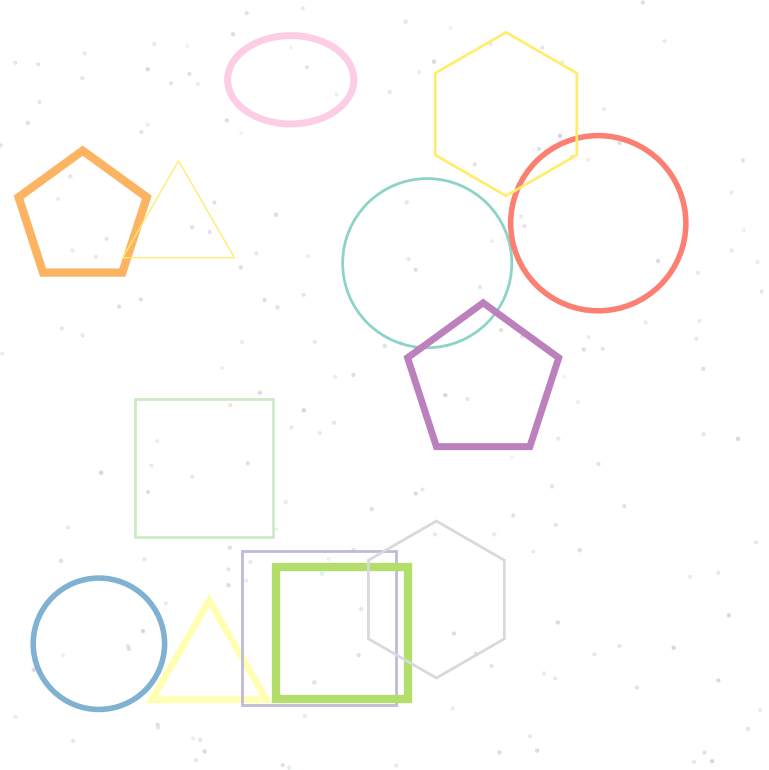[{"shape": "circle", "thickness": 1, "radius": 0.55, "center": [0.555, 0.658]}, {"shape": "triangle", "thickness": 2.5, "radius": 0.43, "center": [0.272, 0.134]}, {"shape": "square", "thickness": 1, "radius": 0.5, "center": [0.414, 0.185]}, {"shape": "circle", "thickness": 2, "radius": 0.57, "center": [0.777, 0.71]}, {"shape": "circle", "thickness": 2, "radius": 0.43, "center": [0.128, 0.164]}, {"shape": "pentagon", "thickness": 3, "radius": 0.44, "center": [0.107, 0.717]}, {"shape": "square", "thickness": 3, "radius": 0.43, "center": [0.444, 0.178]}, {"shape": "oval", "thickness": 2.5, "radius": 0.41, "center": [0.378, 0.896]}, {"shape": "hexagon", "thickness": 1, "radius": 0.51, "center": [0.567, 0.221]}, {"shape": "pentagon", "thickness": 2.5, "radius": 0.52, "center": [0.627, 0.503]}, {"shape": "square", "thickness": 1, "radius": 0.45, "center": [0.265, 0.392]}, {"shape": "hexagon", "thickness": 1, "radius": 0.53, "center": [0.657, 0.852]}, {"shape": "triangle", "thickness": 0.5, "radius": 0.42, "center": [0.232, 0.707]}]